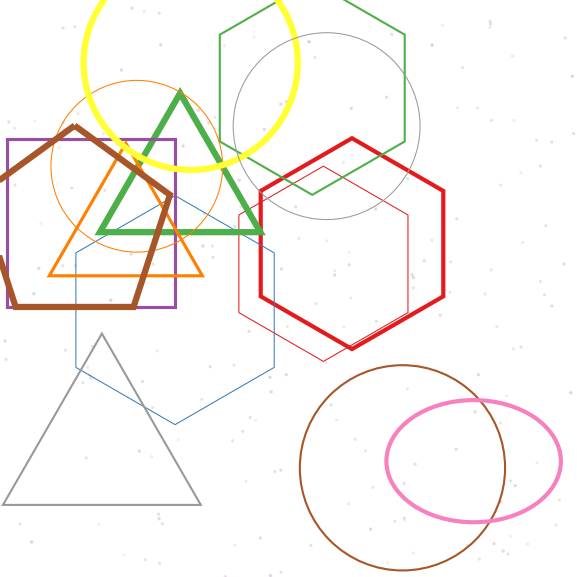[{"shape": "hexagon", "thickness": 0.5, "radius": 0.85, "center": [0.56, 0.542]}, {"shape": "hexagon", "thickness": 2, "radius": 0.91, "center": [0.61, 0.577]}, {"shape": "hexagon", "thickness": 0.5, "radius": 0.99, "center": [0.303, 0.462]}, {"shape": "hexagon", "thickness": 1, "radius": 0.92, "center": [0.541, 0.847]}, {"shape": "triangle", "thickness": 3, "radius": 0.8, "center": [0.312, 0.677]}, {"shape": "square", "thickness": 1.5, "radius": 0.73, "center": [0.158, 0.612]}, {"shape": "circle", "thickness": 0.5, "radius": 0.74, "center": [0.237, 0.711]}, {"shape": "triangle", "thickness": 1.5, "radius": 0.77, "center": [0.218, 0.598]}, {"shape": "circle", "thickness": 3, "radius": 0.93, "center": [0.33, 0.89]}, {"shape": "pentagon", "thickness": 3, "radius": 0.87, "center": [0.129, 0.608]}, {"shape": "circle", "thickness": 1, "radius": 0.89, "center": [0.697, 0.189]}, {"shape": "oval", "thickness": 2, "radius": 0.76, "center": [0.82, 0.201]}, {"shape": "circle", "thickness": 0.5, "radius": 0.81, "center": [0.566, 0.781]}, {"shape": "triangle", "thickness": 1, "radius": 0.99, "center": [0.176, 0.224]}]